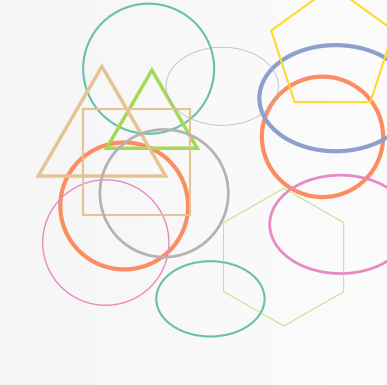[{"shape": "oval", "thickness": 1.5, "radius": 0.7, "center": [0.543, 0.224]}, {"shape": "circle", "thickness": 1.5, "radius": 0.84, "center": [0.384, 0.822]}, {"shape": "circle", "thickness": 3, "radius": 0.82, "center": [0.32, 0.465]}, {"shape": "circle", "thickness": 3, "radius": 0.78, "center": [0.832, 0.645]}, {"shape": "oval", "thickness": 3, "radius": 0.98, "center": [0.866, 0.745]}, {"shape": "circle", "thickness": 1, "radius": 0.81, "center": [0.273, 0.37]}, {"shape": "oval", "thickness": 2, "radius": 0.91, "center": [0.878, 0.417]}, {"shape": "triangle", "thickness": 2.5, "radius": 0.68, "center": [0.392, 0.683]}, {"shape": "hexagon", "thickness": 0.5, "radius": 0.89, "center": [0.732, 0.332]}, {"shape": "pentagon", "thickness": 1.5, "radius": 0.83, "center": [0.858, 0.869]}, {"shape": "triangle", "thickness": 2.5, "radius": 0.95, "center": [0.263, 0.638]}, {"shape": "square", "thickness": 1.5, "radius": 0.69, "center": [0.352, 0.579]}, {"shape": "oval", "thickness": 0.5, "radius": 0.72, "center": [0.573, 0.776]}, {"shape": "circle", "thickness": 2, "radius": 0.83, "center": [0.423, 0.498]}]